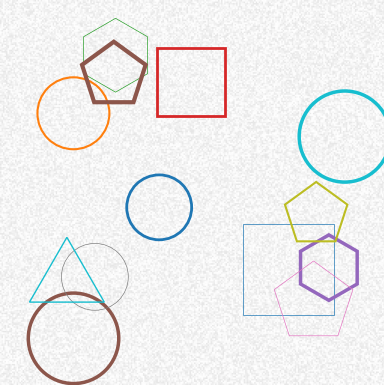[{"shape": "square", "thickness": 0.5, "radius": 0.59, "center": [0.749, 0.301]}, {"shape": "circle", "thickness": 2, "radius": 0.42, "center": [0.413, 0.461]}, {"shape": "circle", "thickness": 1.5, "radius": 0.47, "center": [0.191, 0.706]}, {"shape": "hexagon", "thickness": 0.5, "radius": 0.48, "center": [0.3, 0.857]}, {"shape": "square", "thickness": 2, "radius": 0.44, "center": [0.496, 0.788]}, {"shape": "hexagon", "thickness": 2.5, "radius": 0.42, "center": [0.854, 0.305]}, {"shape": "pentagon", "thickness": 3, "radius": 0.43, "center": [0.296, 0.805]}, {"shape": "circle", "thickness": 2.5, "radius": 0.59, "center": [0.191, 0.121]}, {"shape": "pentagon", "thickness": 0.5, "radius": 0.54, "center": [0.814, 0.215]}, {"shape": "circle", "thickness": 0.5, "radius": 0.43, "center": [0.246, 0.281]}, {"shape": "pentagon", "thickness": 1.5, "radius": 0.43, "center": [0.821, 0.442]}, {"shape": "triangle", "thickness": 1, "radius": 0.56, "center": [0.174, 0.271]}, {"shape": "circle", "thickness": 2.5, "radius": 0.59, "center": [0.895, 0.645]}]